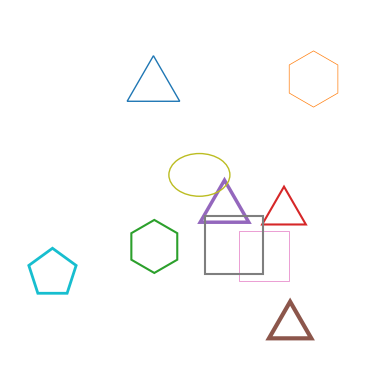[{"shape": "triangle", "thickness": 1, "radius": 0.39, "center": [0.399, 0.776]}, {"shape": "hexagon", "thickness": 0.5, "radius": 0.36, "center": [0.814, 0.795]}, {"shape": "hexagon", "thickness": 1.5, "radius": 0.34, "center": [0.401, 0.36]}, {"shape": "triangle", "thickness": 1.5, "radius": 0.33, "center": [0.738, 0.45]}, {"shape": "triangle", "thickness": 2.5, "radius": 0.36, "center": [0.583, 0.459]}, {"shape": "triangle", "thickness": 3, "radius": 0.32, "center": [0.754, 0.153]}, {"shape": "square", "thickness": 0.5, "radius": 0.32, "center": [0.687, 0.336]}, {"shape": "square", "thickness": 1.5, "radius": 0.37, "center": [0.607, 0.364]}, {"shape": "oval", "thickness": 1, "radius": 0.4, "center": [0.518, 0.546]}, {"shape": "pentagon", "thickness": 2, "radius": 0.32, "center": [0.136, 0.291]}]